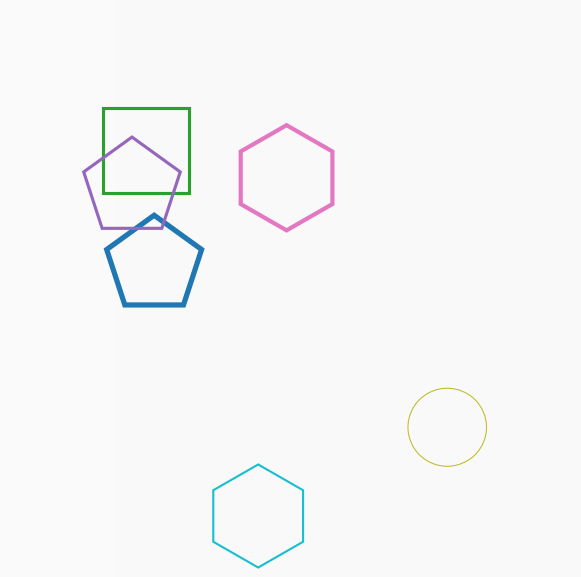[{"shape": "pentagon", "thickness": 2.5, "radius": 0.43, "center": [0.265, 0.541]}, {"shape": "square", "thickness": 1.5, "radius": 0.37, "center": [0.252, 0.739]}, {"shape": "pentagon", "thickness": 1.5, "radius": 0.44, "center": [0.227, 0.674]}, {"shape": "hexagon", "thickness": 2, "radius": 0.46, "center": [0.493, 0.691]}, {"shape": "circle", "thickness": 0.5, "radius": 0.34, "center": [0.769, 0.259]}, {"shape": "hexagon", "thickness": 1, "radius": 0.45, "center": [0.444, 0.106]}]